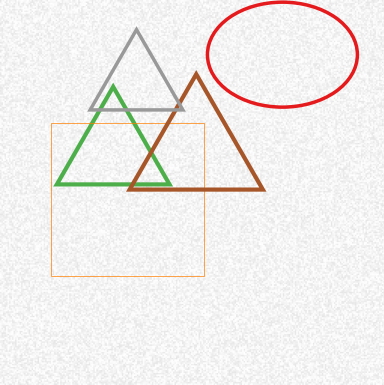[{"shape": "oval", "thickness": 2.5, "radius": 0.97, "center": [0.734, 0.858]}, {"shape": "triangle", "thickness": 3, "radius": 0.84, "center": [0.294, 0.606]}, {"shape": "square", "thickness": 0.5, "radius": 0.99, "center": [0.331, 0.481]}, {"shape": "triangle", "thickness": 3, "radius": 1.0, "center": [0.51, 0.607]}, {"shape": "triangle", "thickness": 2.5, "radius": 0.7, "center": [0.355, 0.784]}]